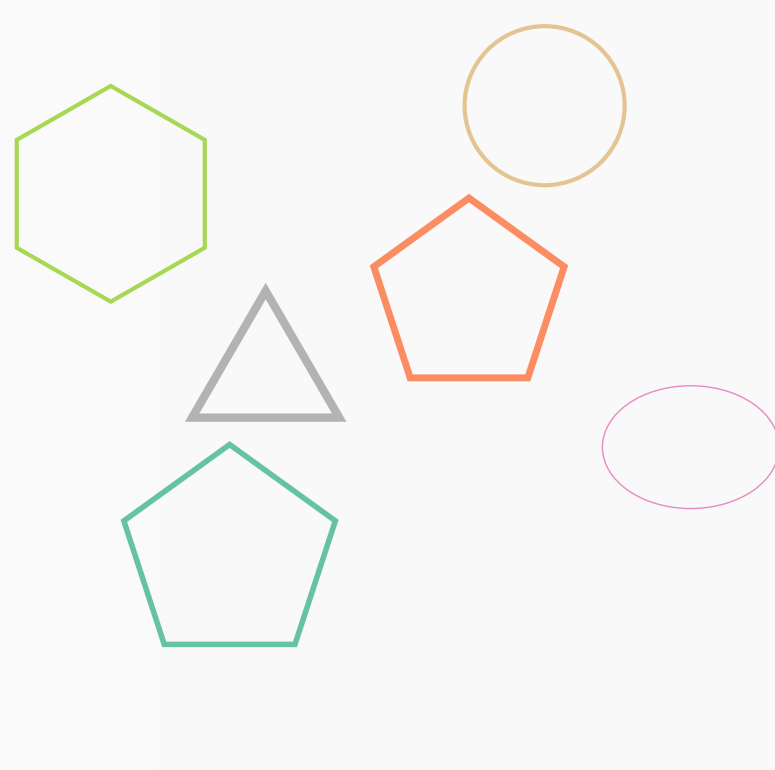[{"shape": "pentagon", "thickness": 2, "radius": 0.72, "center": [0.296, 0.279]}, {"shape": "pentagon", "thickness": 2.5, "radius": 0.65, "center": [0.605, 0.614]}, {"shape": "oval", "thickness": 0.5, "radius": 0.57, "center": [0.891, 0.419]}, {"shape": "hexagon", "thickness": 1.5, "radius": 0.7, "center": [0.143, 0.748]}, {"shape": "circle", "thickness": 1.5, "radius": 0.52, "center": [0.703, 0.863]}, {"shape": "triangle", "thickness": 3, "radius": 0.55, "center": [0.343, 0.512]}]